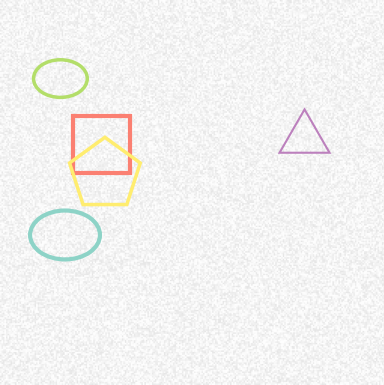[{"shape": "oval", "thickness": 3, "radius": 0.45, "center": [0.169, 0.39]}, {"shape": "square", "thickness": 3, "radius": 0.37, "center": [0.263, 0.625]}, {"shape": "oval", "thickness": 2.5, "radius": 0.35, "center": [0.157, 0.796]}, {"shape": "triangle", "thickness": 1.5, "radius": 0.37, "center": [0.791, 0.641]}, {"shape": "pentagon", "thickness": 2.5, "radius": 0.48, "center": [0.273, 0.547]}]